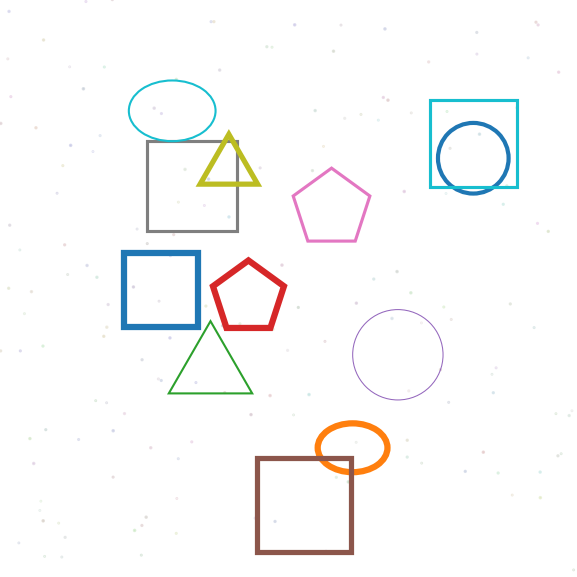[{"shape": "square", "thickness": 3, "radius": 0.32, "center": [0.278, 0.496]}, {"shape": "circle", "thickness": 2, "radius": 0.31, "center": [0.82, 0.725]}, {"shape": "oval", "thickness": 3, "radius": 0.3, "center": [0.611, 0.224]}, {"shape": "triangle", "thickness": 1, "radius": 0.42, "center": [0.364, 0.36]}, {"shape": "pentagon", "thickness": 3, "radius": 0.32, "center": [0.43, 0.484]}, {"shape": "circle", "thickness": 0.5, "radius": 0.39, "center": [0.689, 0.385]}, {"shape": "square", "thickness": 2.5, "radius": 0.41, "center": [0.526, 0.125]}, {"shape": "pentagon", "thickness": 1.5, "radius": 0.35, "center": [0.574, 0.638]}, {"shape": "square", "thickness": 1.5, "radius": 0.39, "center": [0.332, 0.677]}, {"shape": "triangle", "thickness": 2.5, "radius": 0.29, "center": [0.396, 0.709]}, {"shape": "square", "thickness": 1.5, "radius": 0.37, "center": [0.82, 0.751]}, {"shape": "oval", "thickness": 1, "radius": 0.38, "center": [0.298, 0.807]}]